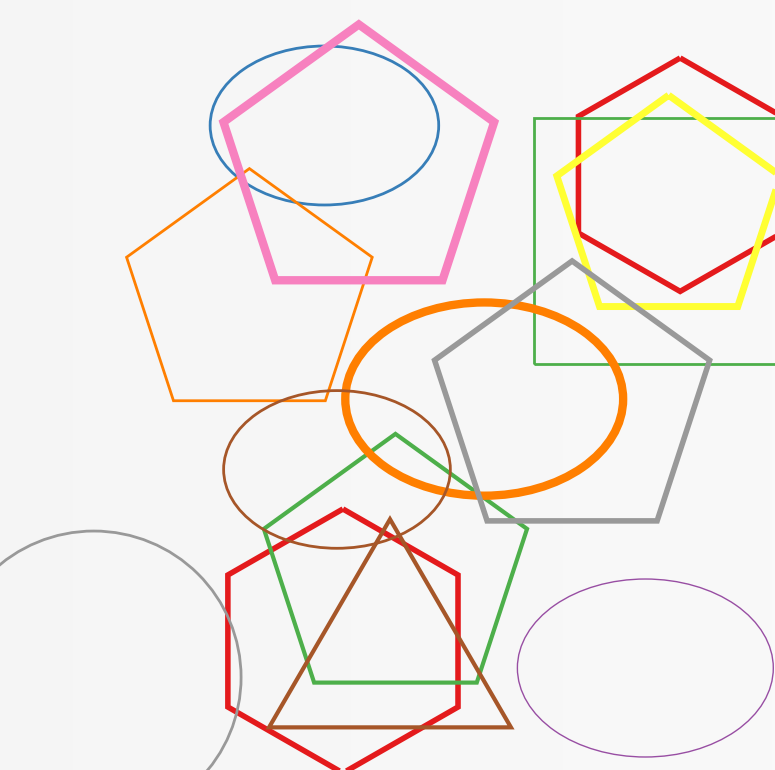[{"shape": "hexagon", "thickness": 2, "radius": 0.76, "center": [0.878, 0.773]}, {"shape": "hexagon", "thickness": 2, "radius": 0.86, "center": [0.443, 0.168]}, {"shape": "oval", "thickness": 1, "radius": 0.74, "center": [0.419, 0.837]}, {"shape": "square", "thickness": 1, "radius": 0.8, "center": [0.849, 0.687]}, {"shape": "pentagon", "thickness": 1.5, "radius": 0.89, "center": [0.51, 0.258]}, {"shape": "oval", "thickness": 0.5, "radius": 0.83, "center": [0.833, 0.132]}, {"shape": "pentagon", "thickness": 1, "radius": 0.83, "center": [0.322, 0.614]}, {"shape": "oval", "thickness": 3, "radius": 0.9, "center": [0.625, 0.482]}, {"shape": "pentagon", "thickness": 2.5, "radius": 0.76, "center": [0.863, 0.725]}, {"shape": "triangle", "thickness": 1.5, "radius": 0.9, "center": [0.503, 0.145]}, {"shape": "oval", "thickness": 1, "radius": 0.73, "center": [0.435, 0.39]}, {"shape": "pentagon", "thickness": 3, "radius": 0.92, "center": [0.463, 0.785]}, {"shape": "pentagon", "thickness": 2, "radius": 0.93, "center": [0.738, 0.474]}, {"shape": "circle", "thickness": 1, "radius": 0.95, "center": [0.121, 0.12]}]